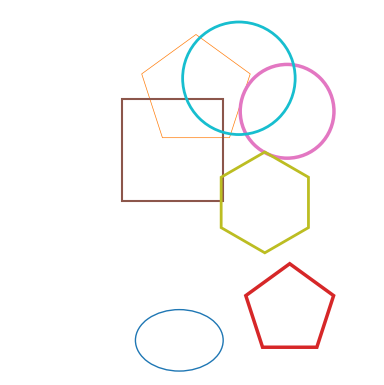[{"shape": "oval", "thickness": 1, "radius": 0.57, "center": [0.466, 0.116]}, {"shape": "pentagon", "thickness": 0.5, "radius": 0.74, "center": [0.509, 0.762]}, {"shape": "pentagon", "thickness": 2.5, "radius": 0.6, "center": [0.752, 0.195]}, {"shape": "square", "thickness": 1.5, "radius": 0.66, "center": [0.448, 0.611]}, {"shape": "circle", "thickness": 2.5, "radius": 0.61, "center": [0.746, 0.711]}, {"shape": "hexagon", "thickness": 2, "radius": 0.65, "center": [0.688, 0.474]}, {"shape": "circle", "thickness": 2, "radius": 0.73, "center": [0.621, 0.797]}]